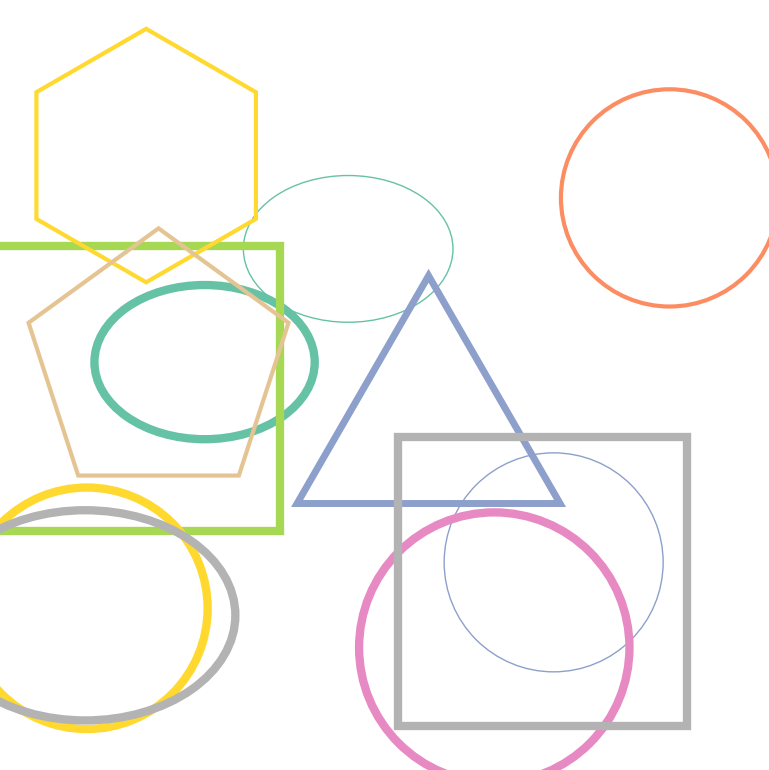[{"shape": "oval", "thickness": 0.5, "radius": 0.68, "center": [0.452, 0.677]}, {"shape": "oval", "thickness": 3, "radius": 0.72, "center": [0.266, 0.53]}, {"shape": "circle", "thickness": 1.5, "radius": 0.71, "center": [0.87, 0.743]}, {"shape": "triangle", "thickness": 2.5, "radius": 0.99, "center": [0.557, 0.445]}, {"shape": "circle", "thickness": 0.5, "radius": 0.71, "center": [0.719, 0.27]}, {"shape": "circle", "thickness": 3, "radius": 0.88, "center": [0.642, 0.159]}, {"shape": "square", "thickness": 3, "radius": 0.93, "center": [0.179, 0.496]}, {"shape": "hexagon", "thickness": 1.5, "radius": 0.82, "center": [0.19, 0.798]}, {"shape": "circle", "thickness": 3, "radius": 0.78, "center": [0.113, 0.21]}, {"shape": "pentagon", "thickness": 1.5, "radius": 0.89, "center": [0.206, 0.526]}, {"shape": "oval", "thickness": 3, "radius": 0.98, "center": [0.111, 0.201]}, {"shape": "square", "thickness": 3, "radius": 0.94, "center": [0.705, 0.245]}]